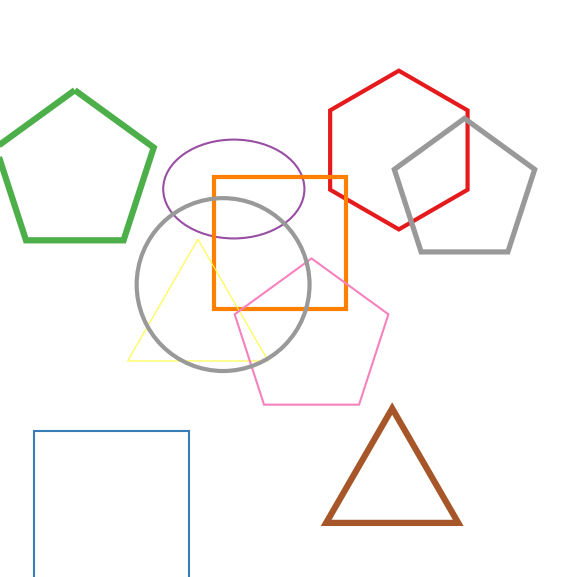[{"shape": "hexagon", "thickness": 2, "radius": 0.69, "center": [0.691, 0.739]}, {"shape": "square", "thickness": 1, "radius": 0.67, "center": [0.193, 0.119]}, {"shape": "pentagon", "thickness": 3, "radius": 0.72, "center": [0.13, 0.699]}, {"shape": "oval", "thickness": 1, "radius": 0.61, "center": [0.405, 0.672]}, {"shape": "square", "thickness": 2, "radius": 0.57, "center": [0.485, 0.578]}, {"shape": "triangle", "thickness": 0.5, "radius": 0.7, "center": [0.343, 0.444]}, {"shape": "triangle", "thickness": 3, "radius": 0.66, "center": [0.679, 0.16]}, {"shape": "pentagon", "thickness": 1, "radius": 0.7, "center": [0.539, 0.412]}, {"shape": "pentagon", "thickness": 2.5, "radius": 0.64, "center": [0.804, 0.666]}, {"shape": "circle", "thickness": 2, "radius": 0.75, "center": [0.386, 0.506]}]